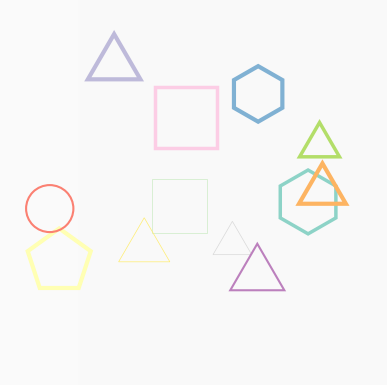[{"shape": "hexagon", "thickness": 2.5, "radius": 0.41, "center": [0.795, 0.475]}, {"shape": "pentagon", "thickness": 3, "radius": 0.43, "center": [0.153, 0.321]}, {"shape": "triangle", "thickness": 3, "radius": 0.39, "center": [0.295, 0.833]}, {"shape": "circle", "thickness": 1.5, "radius": 0.31, "center": [0.128, 0.458]}, {"shape": "hexagon", "thickness": 3, "radius": 0.36, "center": [0.666, 0.756]}, {"shape": "triangle", "thickness": 3, "radius": 0.35, "center": [0.832, 0.506]}, {"shape": "triangle", "thickness": 2.5, "radius": 0.3, "center": [0.825, 0.622]}, {"shape": "square", "thickness": 2.5, "radius": 0.4, "center": [0.48, 0.695]}, {"shape": "triangle", "thickness": 0.5, "radius": 0.29, "center": [0.6, 0.367]}, {"shape": "triangle", "thickness": 1.5, "radius": 0.4, "center": [0.664, 0.286]}, {"shape": "square", "thickness": 0.5, "radius": 0.36, "center": [0.463, 0.465]}, {"shape": "triangle", "thickness": 0.5, "radius": 0.38, "center": [0.372, 0.358]}]